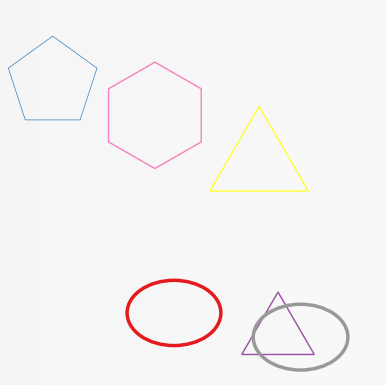[{"shape": "oval", "thickness": 2.5, "radius": 0.61, "center": [0.449, 0.187]}, {"shape": "pentagon", "thickness": 0.5, "radius": 0.6, "center": [0.136, 0.786]}, {"shape": "triangle", "thickness": 1, "radius": 0.54, "center": [0.717, 0.133]}, {"shape": "triangle", "thickness": 1, "radius": 0.73, "center": [0.669, 0.577]}, {"shape": "hexagon", "thickness": 1, "radius": 0.69, "center": [0.4, 0.7]}, {"shape": "oval", "thickness": 2.5, "radius": 0.61, "center": [0.776, 0.124]}]